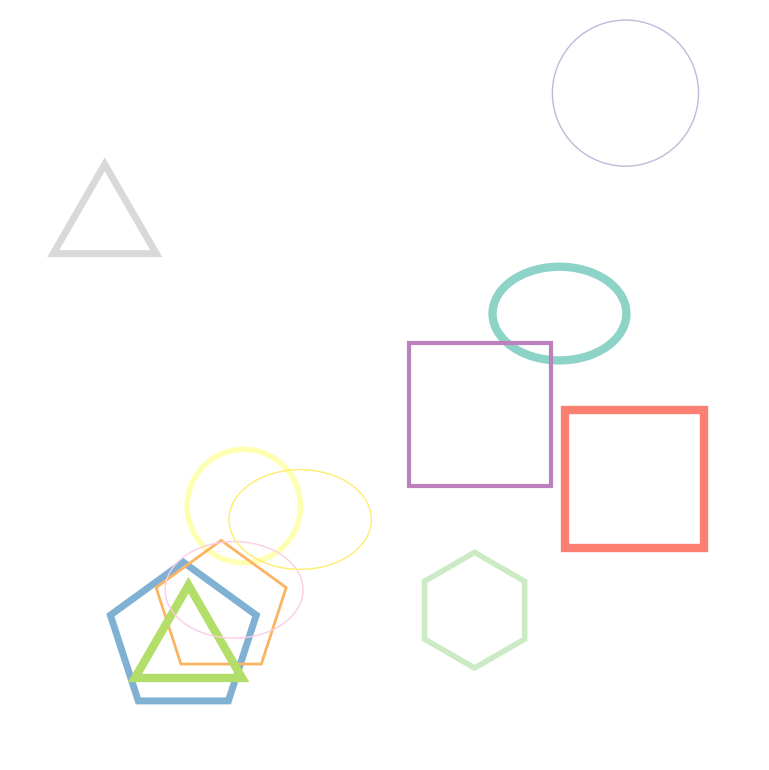[{"shape": "oval", "thickness": 3, "radius": 0.43, "center": [0.727, 0.593]}, {"shape": "circle", "thickness": 2, "radius": 0.37, "center": [0.317, 0.343]}, {"shape": "circle", "thickness": 0.5, "radius": 0.47, "center": [0.812, 0.879]}, {"shape": "square", "thickness": 3, "radius": 0.45, "center": [0.824, 0.378]}, {"shape": "pentagon", "thickness": 2.5, "radius": 0.5, "center": [0.238, 0.17]}, {"shape": "pentagon", "thickness": 1, "radius": 0.44, "center": [0.287, 0.209]}, {"shape": "triangle", "thickness": 3, "radius": 0.4, "center": [0.245, 0.16]}, {"shape": "oval", "thickness": 0.5, "radius": 0.45, "center": [0.304, 0.234]}, {"shape": "triangle", "thickness": 2.5, "radius": 0.39, "center": [0.136, 0.709]}, {"shape": "square", "thickness": 1.5, "radius": 0.46, "center": [0.623, 0.462]}, {"shape": "hexagon", "thickness": 2, "radius": 0.38, "center": [0.616, 0.208]}, {"shape": "oval", "thickness": 0.5, "radius": 0.46, "center": [0.39, 0.325]}]